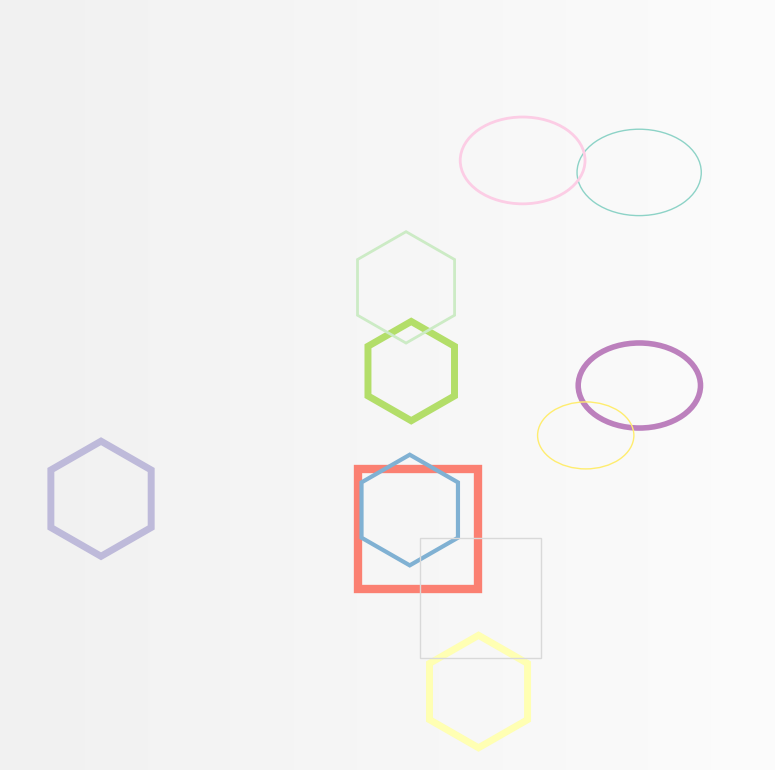[{"shape": "oval", "thickness": 0.5, "radius": 0.4, "center": [0.825, 0.776]}, {"shape": "hexagon", "thickness": 2.5, "radius": 0.37, "center": [0.617, 0.102]}, {"shape": "hexagon", "thickness": 2.5, "radius": 0.37, "center": [0.13, 0.352]}, {"shape": "square", "thickness": 3, "radius": 0.39, "center": [0.539, 0.313]}, {"shape": "hexagon", "thickness": 1.5, "radius": 0.36, "center": [0.529, 0.338]}, {"shape": "hexagon", "thickness": 2.5, "radius": 0.32, "center": [0.531, 0.518]}, {"shape": "oval", "thickness": 1, "radius": 0.4, "center": [0.674, 0.792]}, {"shape": "square", "thickness": 0.5, "radius": 0.39, "center": [0.62, 0.224]}, {"shape": "oval", "thickness": 2, "radius": 0.39, "center": [0.825, 0.499]}, {"shape": "hexagon", "thickness": 1, "radius": 0.36, "center": [0.524, 0.627]}, {"shape": "oval", "thickness": 0.5, "radius": 0.31, "center": [0.756, 0.435]}]